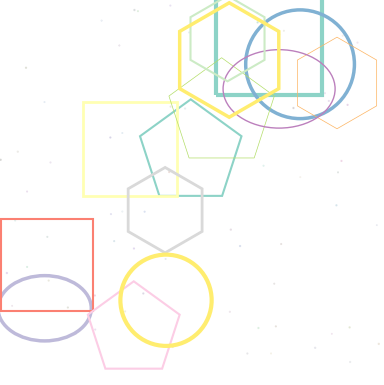[{"shape": "square", "thickness": 3, "radius": 0.69, "center": [0.699, 0.893]}, {"shape": "pentagon", "thickness": 1.5, "radius": 0.69, "center": [0.495, 0.603]}, {"shape": "square", "thickness": 2, "radius": 0.61, "center": [0.338, 0.612]}, {"shape": "oval", "thickness": 2.5, "radius": 0.61, "center": [0.116, 0.199]}, {"shape": "square", "thickness": 1.5, "radius": 0.6, "center": [0.123, 0.312]}, {"shape": "circle", "thickness": 2.5, "radius": 0.71, "center": [0.779, 0.833]}, {"shape": "hexagon", "thickness": 0.5, "radius": 0.59, "center": [0.875, 0.784]}, {"shape": "pentagon", "thickness": 0.5, "radius": 0.72, "center": [0.576, 0.706]}, {"shape": "pentagon", "thickness": 1.5, "radius": 0.63, "center": [0.347, 0.144]}, {"shape": "hexagon", "thickness": 2, "radius": 0.55, "center": [0.429, 0.454]}, {"shape": "oval", "thickness": 1, "radius": 0.73, "center": [0.725, 0.769]}, {"shape": "hexagon", "thickness": 1.5, "radius": 0.56, "center": [0.591, 0.9]}, {"shape": "circle", "thickness": 3, "radius": 0.59, "center": [0.431, 0.22]}, {"shape": "hexagon", "thickness": 2.5, "radius": 0.74, "center": [0.595, 0.844]}]